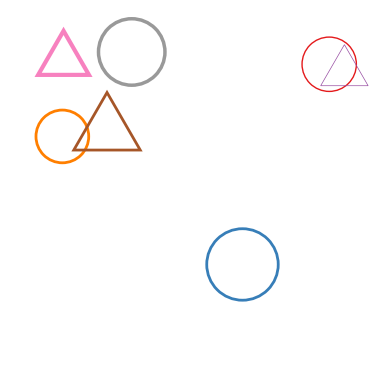[{"shape": "circle", "thickness": 1, "radius": 0.35, "center": [0.855, 0.833]}, {"shape": "circle", "thickness": 2, "radius": 0.46, "center": [0.63, 0.313]}, {"shape": "triangle", "thickness": 0.5, "radius": 0.36, "center": [0.895, 0.813]}, {"shape": "circle", "thickness": 2, "radius": 0.34, "center": [0.162, 0.646]}, {"shape": "triangle", "thickness": 2, "radius": 0.5, "center": [0.278, 0.66]}, {"shape": "triangle", "thickness": 3, "radius": 0.38, "center": [0.165, 0.844]}, {"shape": "circle", "thickness": 2.5, "radius": 0.43, "center": [0.342, 0.865]}]